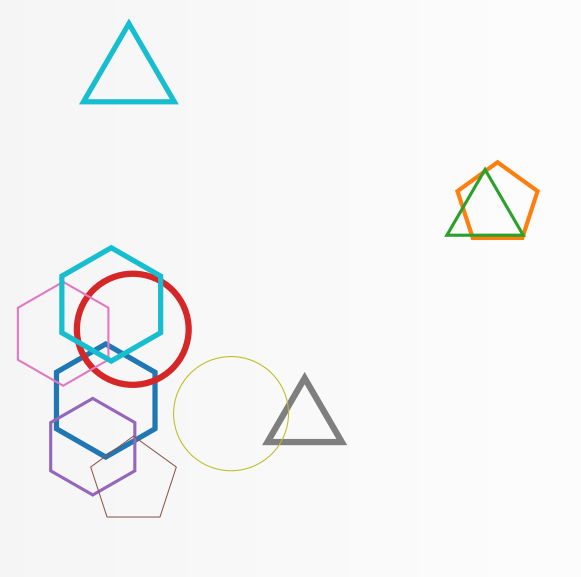[{"shape": "hexagon", "thickness": 2.5, "radius": 0.49, "center": [0.182, 0.306]}, {"shape": "pentagon", "thickness": 2, "radius": 0.36, "center": [0.856, 0.646]}, {"shape": "triangle", "thickness": 1.5, "radius": 0.38, "center": [0.835, 0.63]}, {"shape": "circle", "thickness": 3, "radius": 0.48, "center": [0.228, 0.429]}, {"shape": "hexagon", "thickness": 1.5, "radius": 0.42, "center": [0.16, 0.226]}, {"shape": "pentagon", "thickness": 0.5, "radius": 0.39, "center": [0.23, 0.167]}, {"shape": "hexagon", "thickness": 1, "radius": 0.45, "center": [0.109, 0.421]}, {"shape": "triangle", "thickness": 3, "radius": 0.37, "center": [0.524, 0.271]}, {"shape": "circle", "thickness": 0.5, "radius": 0.49, "center": [0.398, 0.283]}, {"shape": "hexagon", "thickness": 2.5, "radius": 0.49, "center": [0.191, 0.472]}, {"shape": "triangle", "thickness": 2.5, "radius": 0.45, "center": [0.222, 0.868]}]